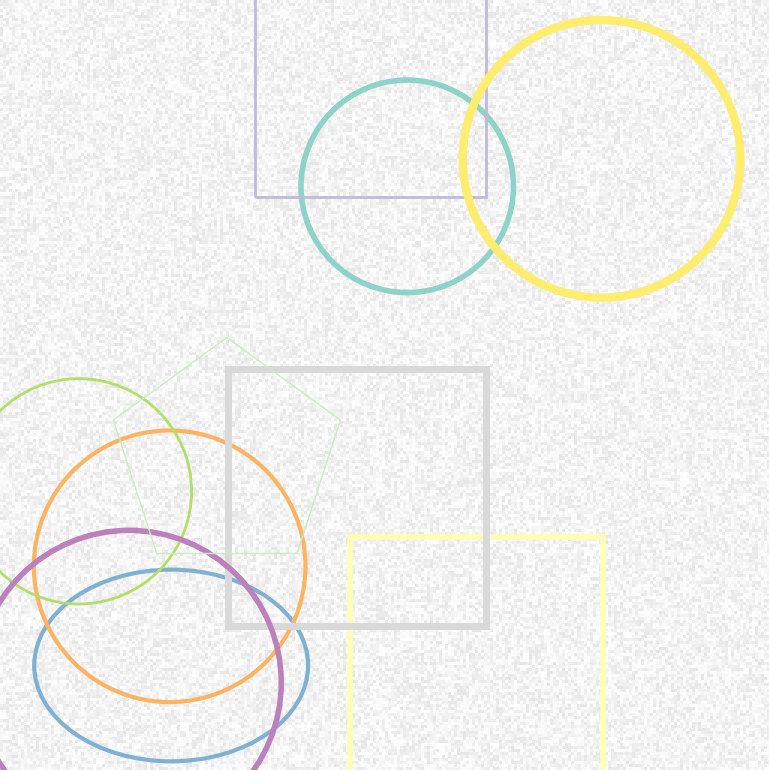[{"shape": "circle", "thickness": 2, "radius": 0.69, "center": [0.529, 0.758]}, {"shape": "square", "thickness": 2, "radius": 0.82, "center": [0.619, 0.138]}, {"shape": "square", "thickness": 1, "radius": 0.75, "center": [0.482, 0.895]}, {"shape": "oval", "thickness": 1.5, "radius": 0.89, "center": [0.222, 0.136]}, {"shape": "circle", "thickness": 1.5, "radius": 0.88, "center": [0.22, 0.265]}, {"shape": "circle", "thickness": 1, "radius": 0.73, "center": [0.102, 0.362]}, {"shape": "square", "thickness": 2.5, "radius": 0.84, "center": [0.463, 0.354]}, {"shape": "circle", "thickness": 2, "radius": 0.99, "center": [0.167, 0.113]}, {"shape": "pentagon", "thickness": 0.5, "radius": 0.78, "center": [0.295, 0.407]}, {"shape": "circle", "thickness": 3, "radius": 0.9, "center": [0.781, 0.794]}]